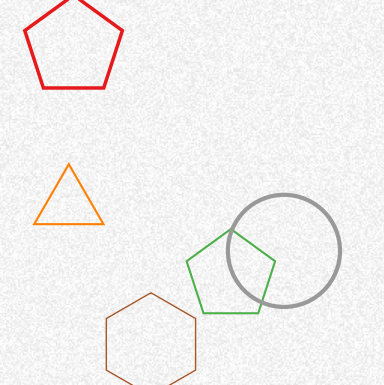[{"shape": "pentagon", "thickness": 2.5, "radius": 0.67, "center": [0.191, 0.879]}, {"shape": "pentagon", "thickness": 1.5, "radius": 0.6, "center": [0.6, 0.284]}, {"shape": "triangle", "thickness": 1.5, "radius": 0.52, "center": [0.179, 0.47]}, {"shape": "hexagon", "thickness": 1, "radius": 0.67, "center": [0.392, 0.106]}, {"shape": "circle", "thickness": 3, "radius": 0.73, "center": [0.738, 0.348]}]